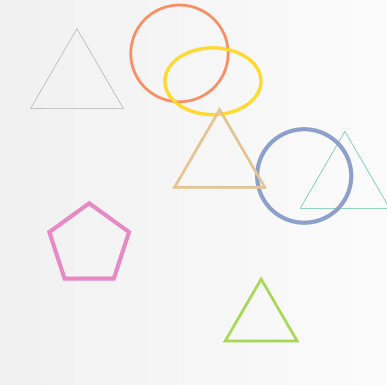[{"shape": "triangle", "thickness": 0.5, "radius": 0.67, "center": [0.89, 0.525]}, {"shape": "circle", "thickness": 2, "radius": 0.63, "center": [0.463, 0.861]}, {"shape": "circle", "thickness": 3, "radius": 0.61, "center": [0.785, 0.543]}, {"shape": "pentagon", "thickness": 3, "radius": 0.54, "center": [0.23, 0.364]}, {"shape": "triangle", "thickness": 2, "radius": 0.54, "center": [0.674, 0.168]}, {"shape": "oval", "thickness": 2.5, "radius": 0.62, "center": [0.549, 0.789]}, {"shape": "triangle", "thickness": 2, "radius": 0.67, "center": [0.567, 0.581]}, {"shape": "triangle", "thickness": 0.5, "radius": 0.69, "center": [0.199, 0.787]}]